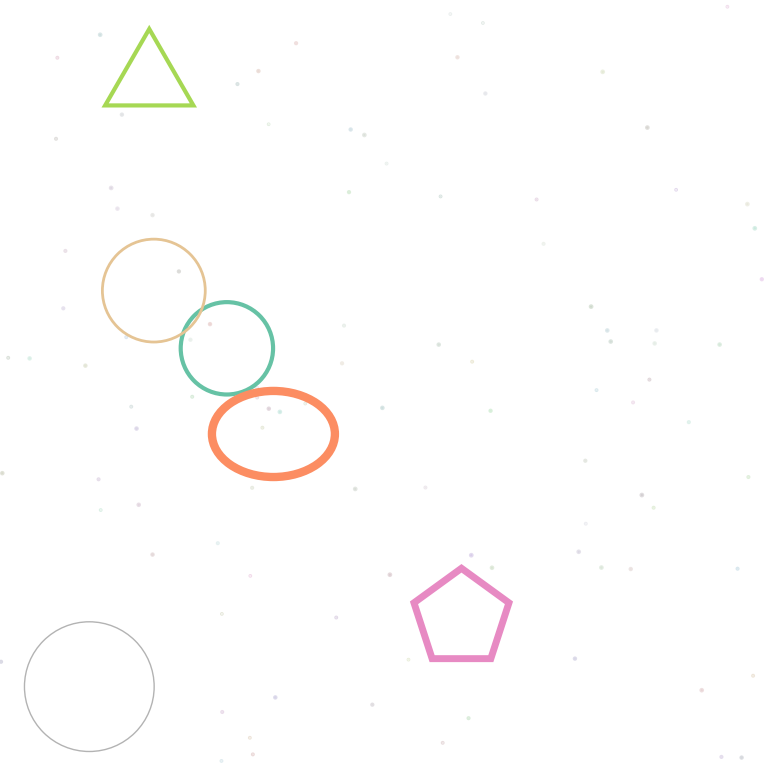[{"shape": "circle", "thickness": 1.5, "radius": 0.3, "center": [0.295, 0.548]}, {"shape": "oval", "thickness": 3, "radius": 0.4, "center": [0.355, 0.436]}, {"shape": "pentagon", "thickness": 2.5, "radius": 0.32, "center": [0.599, 0.197]}, {"shape": "triangle", "thickness": 1.5, "radius": 0.33, "center": [0.194, 0.896]}, {"shape": "circle", "thickness": 1, "radius": 0.33, "center": [0.2, 0.623]}, {"shape": "circle", "thickness": 0.5, "radius": 0.42, "center": [0.116, 0.108]}]